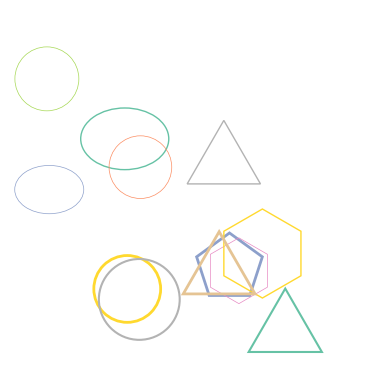[{"shape": "oval", "thickness": 1, "radius": 0.57, "center": [0.324, 0.639]}, {"shape": "triangle", "thickness": 1.5, "radius": 0.55, "center": [0.741, 0.141]}, {"shape": "circle", "thickness": 0.5, "radius": 0.41, "center": [0.365, 0.566]}, {"shape": "oval", "thickness": 0.5, "radius": 0.45, "center": [0.128, 0.508]}, {"shape": "pentagon", "thickness": 2, "radius": 0.45, "center": [0.596, 0.305]}, {"shape": "hexagon", "thickness": 0.5, "radius": 0.43, "center": [0.621, 0.297]}, {"shape": "circle", "thickness": 0.5, "radius": 0.42, "center": [0.122, 0.795]}, {"shape": "hexagon", "thickness": 1, "radius": 0.58, "center": [0.682, 0.342]}, {"shape": "circle", "thickness": 2, "radius": 0.43, "center": [0.33, 0.25]}, {"shape": "triangle", "thickness": 2, "radius": 0.54, "center": [0.569, 0.29]}, {"shape": "triangle", "thickness": 1, "radius": 0.55, "center": [0.581, 0.577]}, {"shape": "circle", "thickness": 1.5, "radius": 0.52, "center": [0.362, 0.222]}]